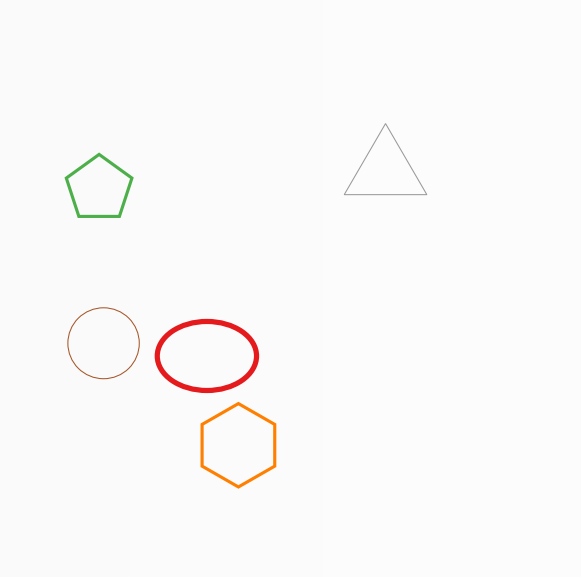[{"shape": "oval", "thickness": 2.5, "radius": 0.43, "center": [0.356, 0.383]}, {"shape": "pentagon", "thickness": 1.5, "radius": 0.3, "center": [0.171, 0.672]}, {"shape": "hexagon", "thickness": 1.5, "radius": 0.36, "center": [0.41, 0.228]}, {"shape": "circle", "thickness": 0.5, "radius": 0.31, "center": [0.178, 0.405]}, {"shape": "triangle", "thickness": 0.5, "radius": 0.41, "center": [0.663, 0.703]}]